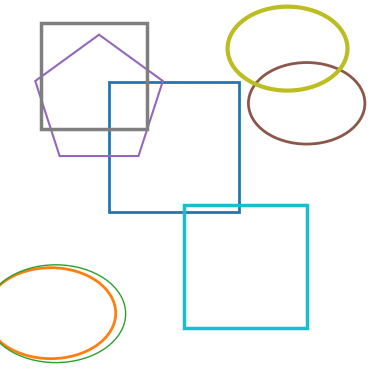[{"shape": "square", "thickness": 2, "radius": 0.84, "center": [0.452, 0.618]}, {"shape": "oval", "thickness": 2, "radius": 0.84, "center": [0.132, 0.187]}, {"shape": "oval", "thickness": 1, "radius": 0.91, "center": [0.145, 0.185]}, {"shape": "pentagon", "thickness": 1.5, "radius": 0.87, "center": [0.257, 0.736]}, {"shape": "oval", "thickness": 2, "radius": 0.76, "center": [0.797, 0.732]}, {"shape": "square", "thickness": 2.5, "radius": 0.69, "center": [0.244, 0.803]}, {"shape": "oval", "thickness": 3, "radius": 0.78, "center": [0.747, 0.874]}, {"shape": "square", "thickness": 2.5, "radius": 0.8, "center": [0.638, 0.309]}]